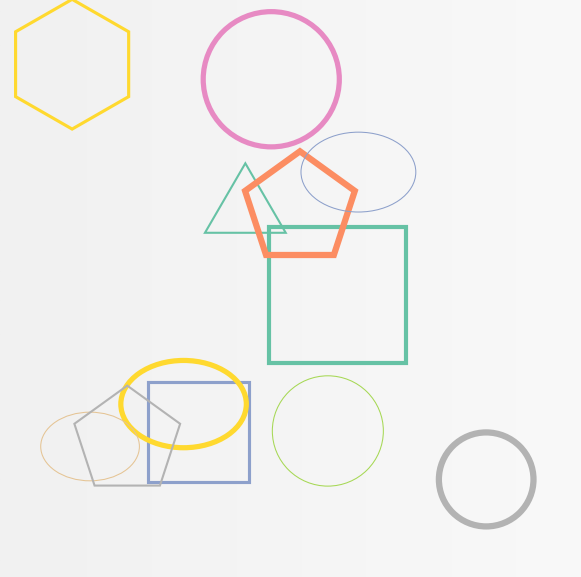[{"shape": "triangle", "thickness": 1, "radius": 0.4, "center": [0.422, 0.636]}, {"shape": "square", "thickness": 2, "radius": 0.59, "center": [0.581, 0.489]}, {"shape": "pentagon", "thickness": 3, "radius": 0.5, "center": [0.516, 0.638]}, {"shape": "square", "thickness": 1.5, "radius": 0.43, "center": [0.342, 0.252]}, {"shape": "oval", "thickness": 0.5, "radius": 0.49, "center": [0.617, 0.701]}, {"shape": "circle", "thickness": 2.5, "radius": 0.59, "center": [0.467, 0.862]}, {"shape": "circle", "thickness": 0.5, "radius": 0.48, "center": [0.564, 0.253]}, {"shape": "hexagon", "thickness": 1.5, "radius": 0.56, "center": [0.124, 0.888]}, {"shape": "oval", "thickness": 2.5, "radius": 0.54, "center": [0.316, 0.299]}, {"shape": "oval", "thickness": 0.5, "radius": 0.42, "center": [0.155, 0.226]}, {"shape": "pentagon", "thickness": 1, "radius": 0.48, "center": [0.219, 0.236]}, {"shape": "circle", "thickness": 3, "radius": 0.41, "center": [0.836, 0.169]}]